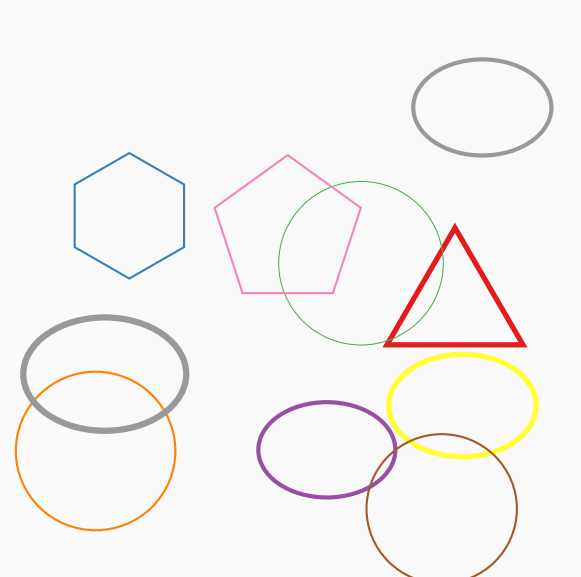[{"shape": "triangle", "thickness": 2.5, "radius": 0.68, "center": [0.783, 0.47]}, {"shape": "hexagon", "thickness": 1, "radius": 0.54, "center": [0.223, 0.625]}, {"shape": "circle", "thickness": 0.5, "radius": 0.71, "center": [0.621, 0.543]}, {"shape": "oval", "thickness": 2, "radius": 0.59, "center": [0.562, 0.22]}, {"shape": "circle", "thickness": 1, "radius": 0.69, "center": [0.164, 0.218]}, {"shape": "oval", "thickness": 2.5, "radius": 0.63, "center": [0.796, 0.297]}, {"shape": "circle", "thickness": 1, "radius": 0.65, "center": [0.76, 0.118]}, {"shape": "pentagon", "thickness": 1, "radius": 0.66, "center": [0.495, 0.598]}, {"shape": "oval", "thickness": 3, "radius": 0.7, "center": [0.18, 0.351]}, {"shape": "oval", "thickness": 2, "radius": 0.59, "center": [0.83, 0.813]}]